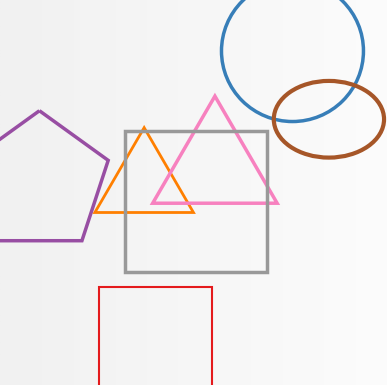[{"shape": "square", "thickness": 1.5, "radius": 0.73, "center": [0.401, 0.109]}, {"shape": "circle", "thickness": 2.5, "radius": 0.92, "center": [0.755, 0.868]}, {"shape": "pentagon", "thickness": 2.5, "radius": 0.93, "center": [0.102, 0.526]}, {"shape": "triangle", "thickness": 2, "radius": 0.73, "center": [0.372, 0.522]}, {"shape": "oval", "thickness": 3, "radius": 0.71, "center": [0.849, 0.69]}, {"shape": "triangle", "thickness": 2.5, "radius": 0.93, "center": [0.555, 0.565]}, {"shape": "square", "thickness": 2.5, "radius": 0.91, "center": [0.506, 0.477]}]